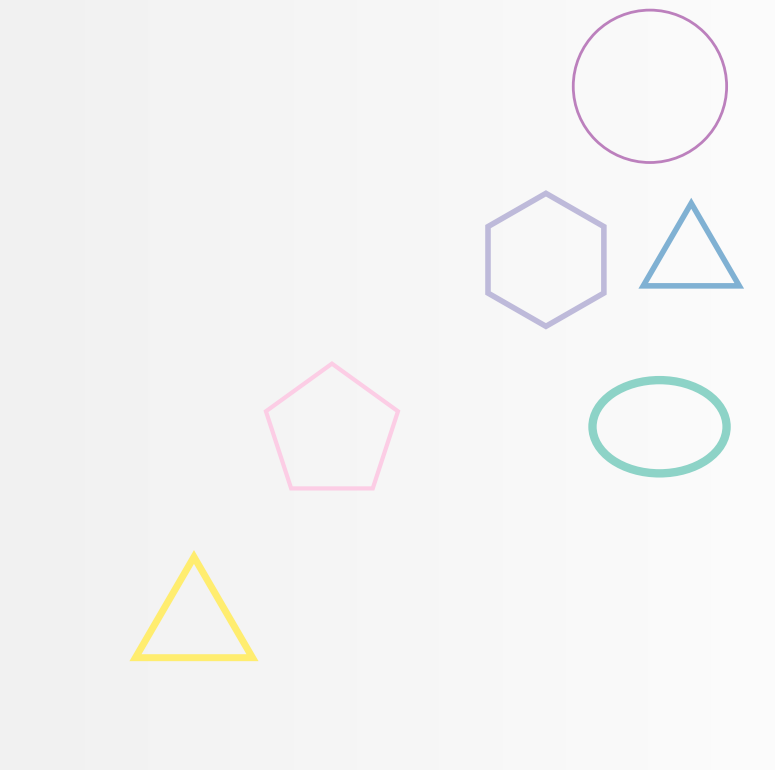[{"shape": "oval", "thickness": 3, "radius": 0.43, "center": [0.851, 0.446]}, {"shape": "hexagon", "thickness": 2, "radius": 0.43, "center": [0.704, 0.663]}, {"shape": "triangle", "thickness": 2, "radius": 0.36, "center": [0.892, 0.665]}, {"shape": "pentagon", "thickness": 1.5, "radius": 0.45, "center": [0.428, 0.438]}, {"shape": "circle", "thickness": 1, "radius": 0.49, "center": [0.839, 0.888]}, {"shape": "triangle", "thickness": 2.5, "radius": 0.44, "center": [0.25, 0.189]}]